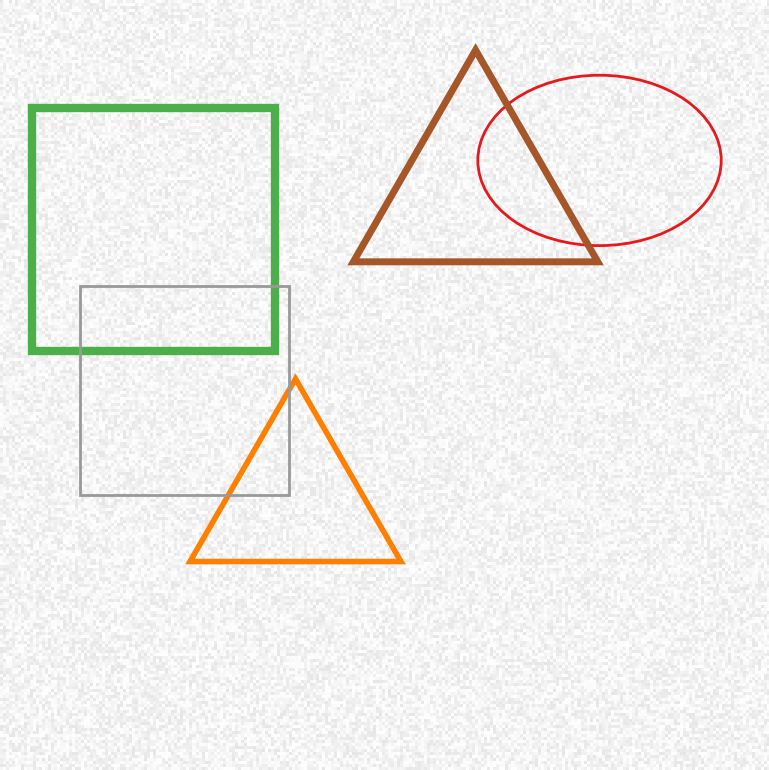[{"shape": "oval", "thickness": 1, "radius": 0.79, "center": [0.779, 0.792]}, {"shape": "square", "thickness": 3, "radius": 0.79, "center": [0.199, 0.702]}, {"shape": "triangle", "thickness": 2, "radius": 0.79, "center": [0.384, 0.35]}, {"shape": "triangle", "thickness": 2.5, "radius": 0.92, "center": [0.618, 0.752]}, {"shape": "square", "thickness": 1, "radius": 0.68, "center": [0.239, 0.493]}]